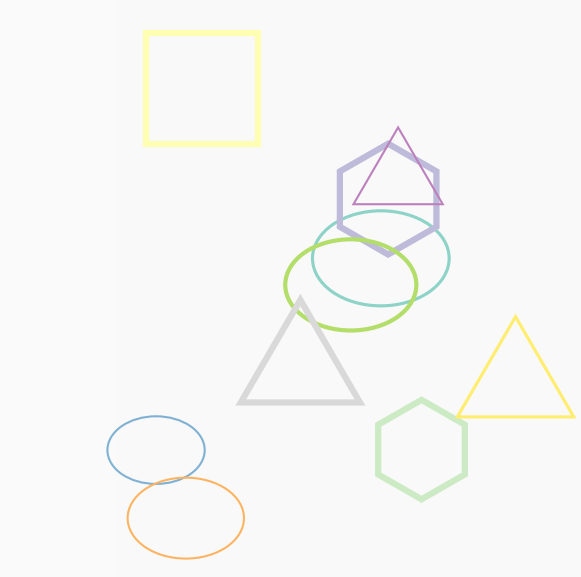[{"shape": "oval", "thickness": 1.5, "radius": 0.59, "center": [0.655, 0.552]}, {"shape": "square", "thickness": 3, "radius": 0.48, "center": [0.347, 0.845]}, {"shape": "hexagon", "thickness": 3, "radius": 0.48, "center": [0.668, 0.654]}, {"shape": "oval", "thickness": 1, "radius": 0.42, "center": [0.268, 0.22]}, {"shape": "oval", "thickness": 1, "radius": 0.5, "center": [0.32, 0.102]}, {"shape": "oval", "thickness": 2, "radius": 0.56, "center": [0.604, 0.506]}, {"shape": "triangle", "thickness": 3, "radius": 0.59, "center": [0.517, 0.361]}, {"shape": "triangle", "thickness": 1, "radius": 0.44, "center": [0.685, 0.69]}, {"shape": "hexagon", "thickness": 3, "radius": 0.43, "center": [0.725, 0.221]}, {"shape": "triangle", "thickness": 1.5, "radius": 0.58, "center": [0.887, 0.335]}]